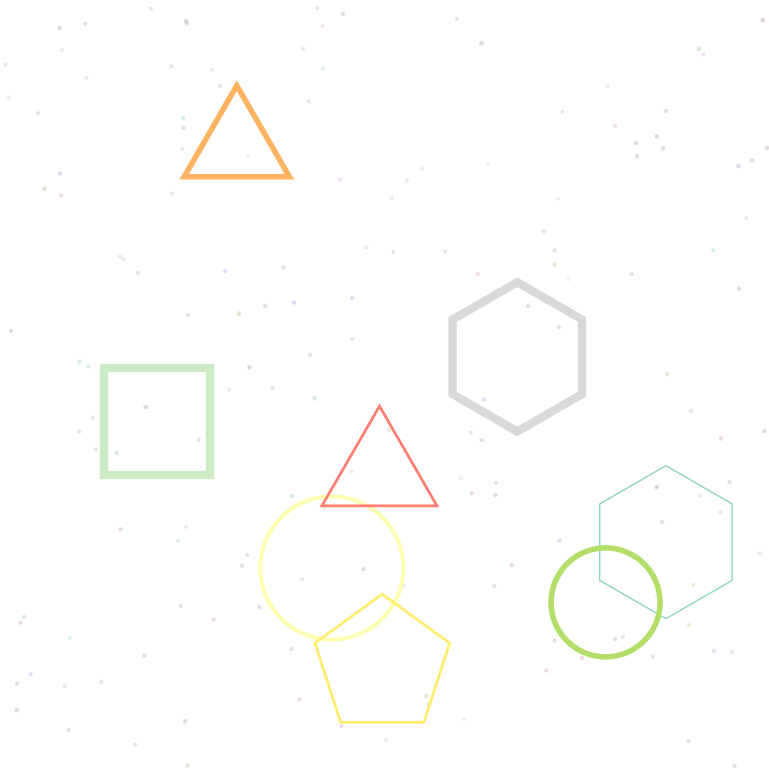[{"shape": "hexagon", "thickness": 0.5, "radius": 0.5, "center": [0.865, 0.296]}, {"shape": "circle", "thickness": 1.5, "radius": 0.46, "center": [0.431, 0.262]}, {"shape": "triangle", "thickness": 1, "radius": 0.43, "center": [0.493, 0.386]}, {"shape": "triangle", "thickness": 2, "radius": 0.39, "center": [0.308, 0.81]}, {"shape": "circle", "thickness": 2, "radius": 0.35, "center": [0.786, 0.218]}, {"shape": "hexagon", "thickness": 3, "radius": 0.48, "center": [0.672, 0.537]}, {"shape": "square", "thickness": 3, "radius": 0.35, "center": [0.204, 0.453]}, {"shape": "pentagon", "thickness": 1, "radius": 0.46, "center": [0.497, 0.136]}]